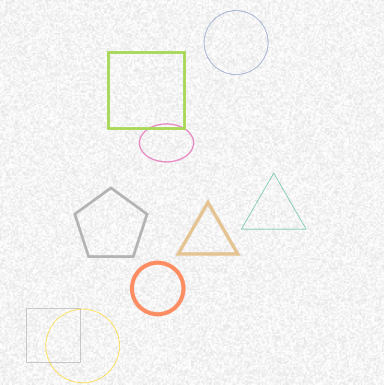[{"shape": "triangle", "thickness": 0.5, "radius": 0.49, "center": [0.711, 0.453]}, {"shape": "circle", "thickness": 3, "radius": 0.33, "center": [0.41, 0.251]}, {"shape": "circle", "thickness": 0.5, "radius": 0.42, "center": [0.613, 0.889]}, {"shape": "oval", "thickness": 1, "radius": 0.35, "center": [0.432, 0.629]}, {"shape": "square", "thickness": 2, "radius": 0.49, "center": [0.38, 0.765]}, {"shape": "circle", "thickness": 0.5, "radius": 0.48, "center": [0.215, 0.101]}, {"shape": "triangle", "thickness": 2.5, "radius": 0.45, "center": [0.54, 0.385]}, {"shape": "square", "thickness": 0.5, "radius": 0.35, "center": [0.137, 0.129]}, {"shape": "pentagon", "thickness": 2, "radius": 0.49, "center": [0.288, 0.413]}]